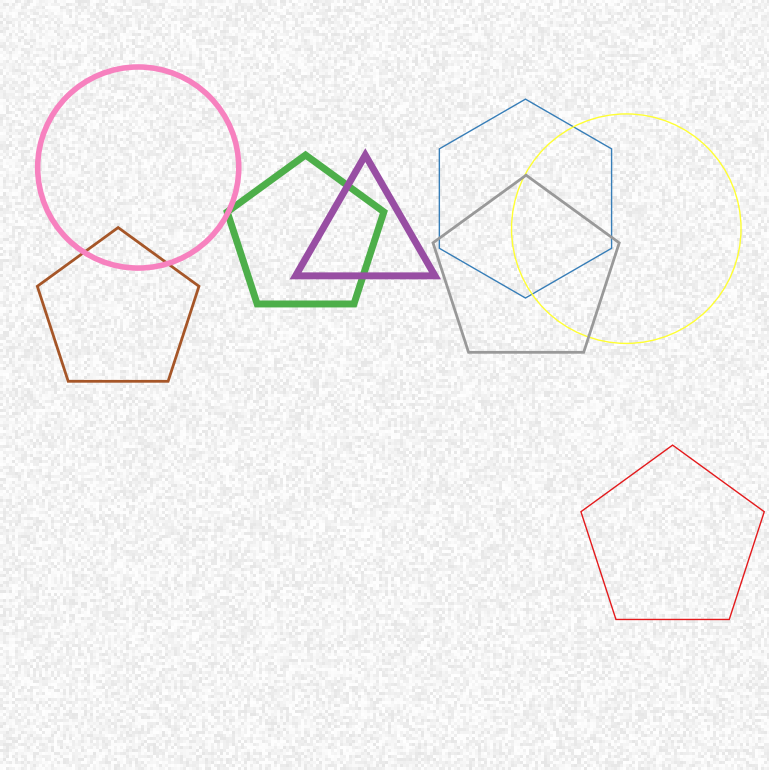[{"shape": "pentagon", "thickness": 0.5, "radius": 0.63, "center": [0.874, 0.297]}, {"shape": "hexagon", "thickness": 0.5, "radius": 0.65, "center": [0.682, 0.742]}, {"shape": "pentagon", "thickness": 2.5, "radius": 0.53, "center": [0.397, 0.692]}, {"shape": "triangle", "thickness": 2.5, "radius": 0.52, "center": [0.474, 0.694]}, {"shape": "circle", "thickness": 0.5, "radius": 0.75, "center": [0.813, 0.703]}, {"shape": "pentagon", "thickness": 1, "radius": 0.55, "center": [0.153, 0.594]}, {"shape": "circle", "thickness": 2, "radius": 0.65, "center": [0.179, 0.782]}, {"shape": "pentagon", "thickness": 1, "radius": 0.64, "center": [0.683, 0.645]}]